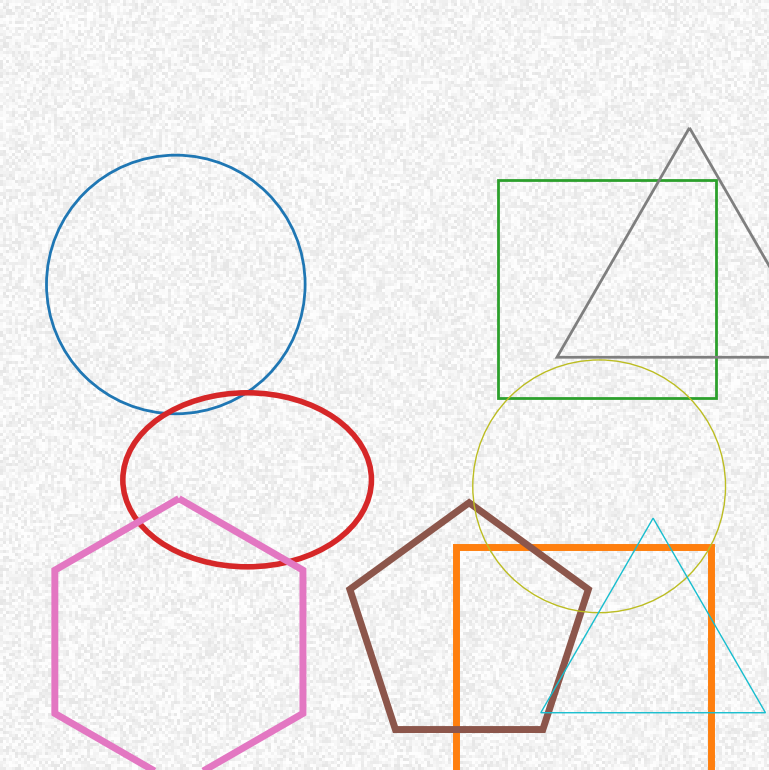[{"shape": "circle", "thickness": 1, "radius": 0.84, "center": [0.228, 0.631]}, {"shape": "square", "thickness": 2.5, "radius": 0.83, "center": [0.758, 0.124]}, {"shape": "square", "thickness": 1, "radius": 0.71, "center": [0.789, 0.625]}, {"shape": "oval", "thickness": 2, "radius": 0.81, "center": [0.321, 0.377]}, {"shape": "pentagon", "thickness": 2.5, "radius": 0.81, "center": [0.609, 0.184]}, {"shape": "hexagon", "thickness": 2.5, "radius": 0.93, "center": [0.232, 0.166]}, {"shape": "triangle", "thickness": 1, "radius": 0.99, "center": [0.895, 0.635]}, {"shape": "circle", "thickness": 0.5, "radius": 0.82, "center": [0.778, 0.368]}, {"shape": "triangle", "thickness": 0.5, "radius": 0.84, "center": [0.848, 0.159]}]